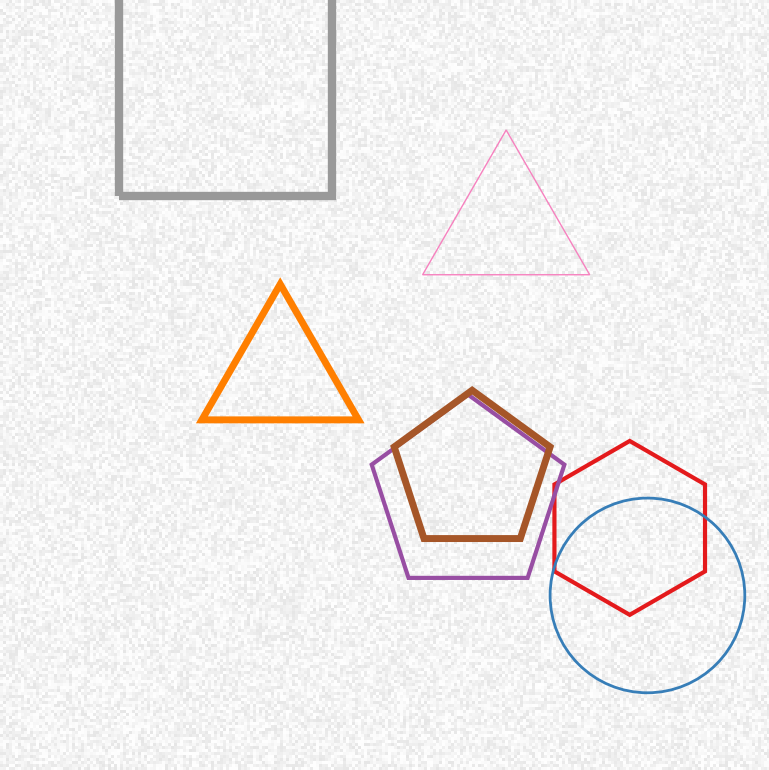[{"shape": "hexagon", "thickness": 1.5, "radius": 0.56, "center": [0.818, 0.314]}, {"shape": "circle", "thickness": 1, "radius": 0.63, "center": [0.841, 0.227]}, {"shape": "pentagon", "thickness": 1.5, "radius": 0.66, "center": [0.608, 0.356]}, {"shape": "triangle", "thickness": 2.5, "radius": 0.59, "center": [0.364, 0.513]}, {"shape": "pentagon", "thickness": 2.5, "radius": 0.53, "center": [0.613, 0.387]}, {"shape": "triangle", "thickness": 0.5, "radius": 0.63, "center": [0.657, 0.706]}, {"shape": "square", "thickness": 3, "radius": 0.69, "center": [0.293, 0.884]}]